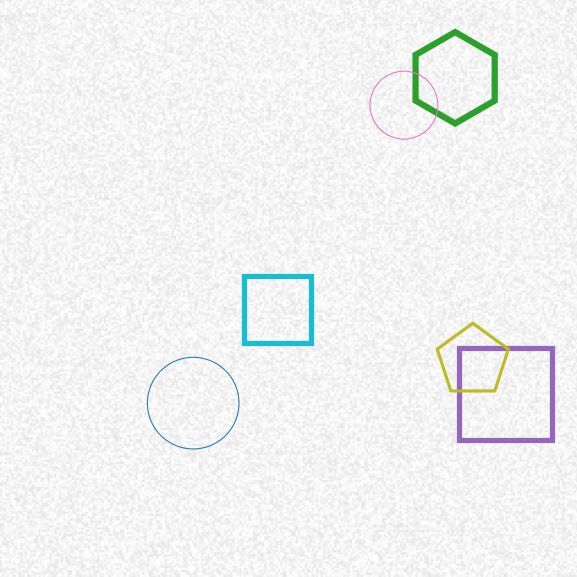[{"shape": "circle", "thickness": 0.5, "radius": 0.4, "center": [0.335, 0.301]}, {"shape": "hexagon", "thickness": 3, "radius": 0.4, "center": [0.788, 0.864]}, {"shape": "square", "thickness": 2.5, "radius": 0.4, "center": [0.875, 0.317]}, {"shape": "circle", "thickness": 0.5, "radius": 0.29, "center": [0.699, 0.817]}, {"shape": "pentagon", "thickness": 1.5, "radius": 0.32, "center": [0.819, 0.375]}, {"shape": "square", "thickness": 2.5, "radius": 0.29, "center": [0.481, 0.463]}]